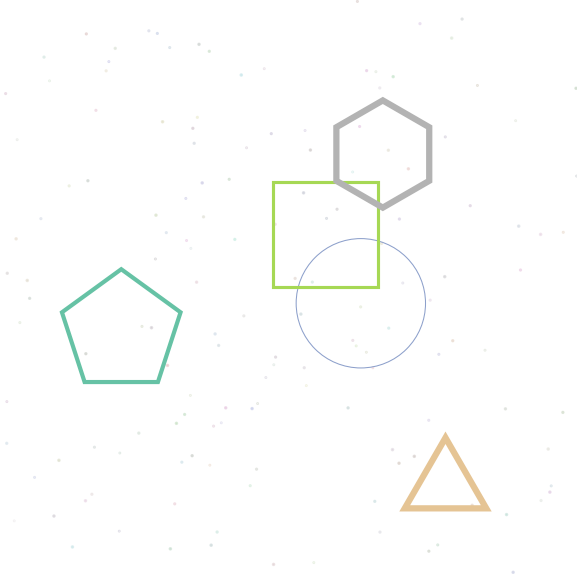[{"shape": "pentagon", "thickness": 2, "radius": 0.54, "center": [0.21, 0.425]}, {"shape": "circle", "thickness": 0.5, "radius": 0.56, "center": [0.625, 0.474]}, {"shape": "square", "thickness": 1.5, "radius": 0.46, "center": [0.564, 0.593]}, {"shape": "triangle", "thickness": 3, "radius": 0.41, "center": [0.771, 0.16]}, {"shape": "hexagon", "thickness": 3, "radius": 0.46, "center": [0.663, 0.732]}]